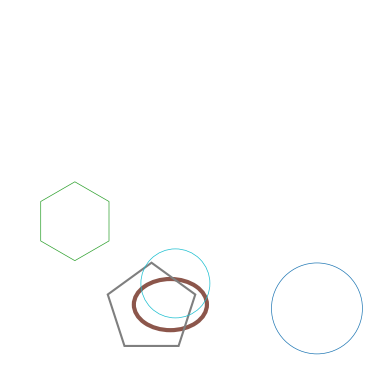[{"shape": "circle", "thickness": 0.5, "radius": 0.59, "center": [0.823, 0.199]}, {"shape": "hexagon", "thickness": 0.5, "radius": 0.51, "center": [0.194, 0.425]}, {"shape": "oval", "thickness": 3, "radius": 0.47, "center": [0.443, 0.209]}, {"shape": "pentagon", "thickness": 1.5, "radius": 0.6, "center": [0.394, 0.198]}, {"shape": "circle", "thickness": 0.5, "radius": 0.45, "center": [0.456, 0.264]}]